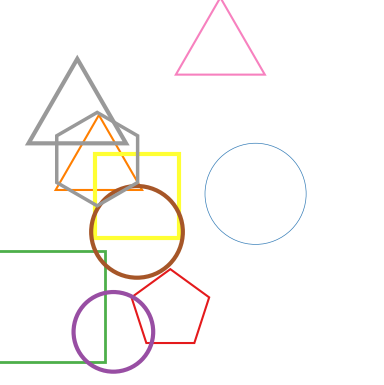[{"shape": "pentagon", "thickness": 1.5, "radius": 0.53, "center": [0.442, 0.195]}, {"shape": "circle", "thickness": 0.5, "radius": 0.66, "center": [0.664, 0.497]}, {"shape": "square", "thickness": 2, "radius": 0.72, "center": [0.128, 0.205]}, {"shape": "circle", "thickness": 3, "radius": 0.52, "center": [0.294, 0.138]}, {"shape": "triangle", "thickness": 1.5, "radius": 0.65, "center": [0.257, 0.571]}, {"shape": "square", "thickness": 3, "radius": 0.55, "center": [0.356, 0.491]}, {"shape": "circle", "thickness": 3, "radius": 0.6, "center": [0.356, 0.398]}, {"shape": "triangle", "thickness": 1.5, "radius": 0.67, "center": [0.572, 0.873]}, {"shape": "triangle", "thickness": 3, "radius": 0.73, "center": [0.201, 0.701]}, {"shape": "hexagon", "thickness": 2.5, "radius": 0.61, "center": [0.252, 0.587]}]